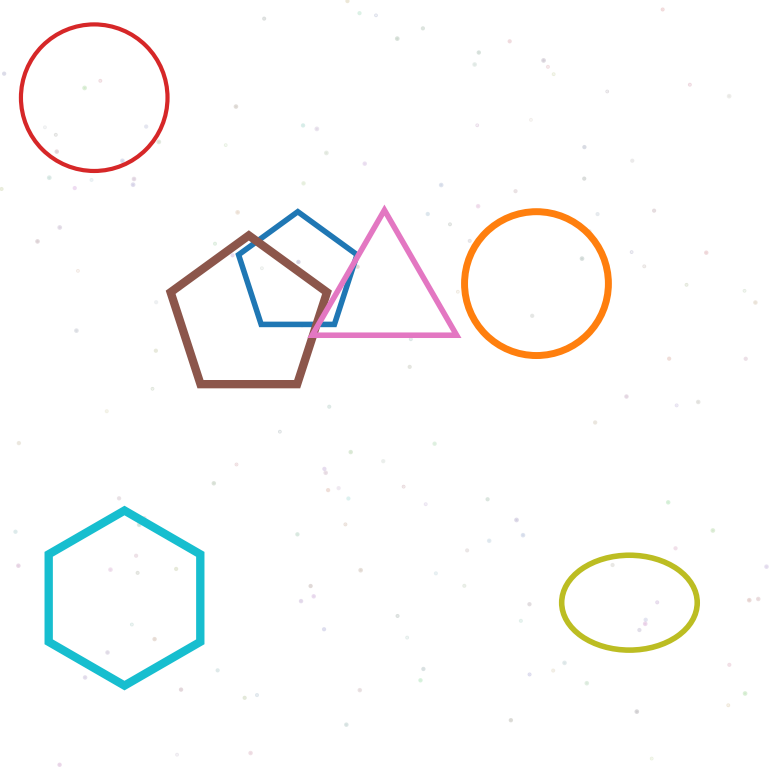[{"shape": "pentagon", "thickness": 2, "radius": 0.4, "center": [0.387, 0.644]}, {"shape": "circle", "thickness": 2.5, "radius": 0.47, "center": [0.697, 0.632]}, {"shape": "circle", "thickness": 1.5, "radius": 0.48, "center": [0.122, 0.873]}, {"shape": "pentagon", "thickness": 3, "radius": 0.53, "center": [0.323, 0.587]}, {"shape": "triangle", "thickness": 2, "radius": 0.54, "center": [0.499, 0.619]}, {"shape": "oval", "thickness": 2, "radius": 0.44, "center": [0.817, 0.217]}, {"shape": "hexagon", "thickness": 3, "radius": 0.57, "center": [0.162, 0.223]}]